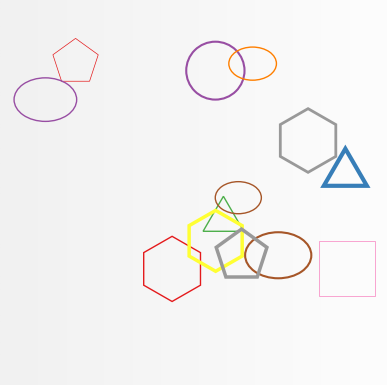[{"shape": "hexagon", "thickness": 1, "radius": 0.42, "center": [0.444, 0.302]}, {"shape": "pentagon", "thickness": 0.5, "radius": 0.31, "center": [0.195, 0.839]}, {"shape": "triangle", "thickness": 3, "radius": 0.32, "center": [0.891, 0.549]}, {"shape": "triangle", "thickness": 1, "radius": 0.3, "center": [0.577, 0.43]}, {"shape": "circle", "thickness": 1.5, "radius": 0.38, "center": [0.556, 0.816]}, {"shape": "oval", "thickness": 1, "radius": 0.4, "center": [0.117, 0.741]}, {"shape": "oval", "thickness": 1, "radius": 0.31, "center": [0.652, 0.835]}, {"shape": "hexagon", "thickness": 2.5, "radius": 0.4, "center": [0.557, 0.374]}, {"shape": "oval", "thickness": 1.5, "radius": 0.43, "center": [0.718, 0.337]}, {"shape": "oval", "thickness": 1, "radius": 0.3, "center": [0.615, 0.487]}, {"shape": "square", "thickness": 0.5, "radius": 0.36, "center": [0.895, 0.303]}, {"shape": "pentagon", "thickness": 2.5, "radius": 0.34, "center": [0.623, 0.336]}, {"shape": "hexagon", "thickness": 2, "radius": 0.41, "center": [0.795, 0.635]}]